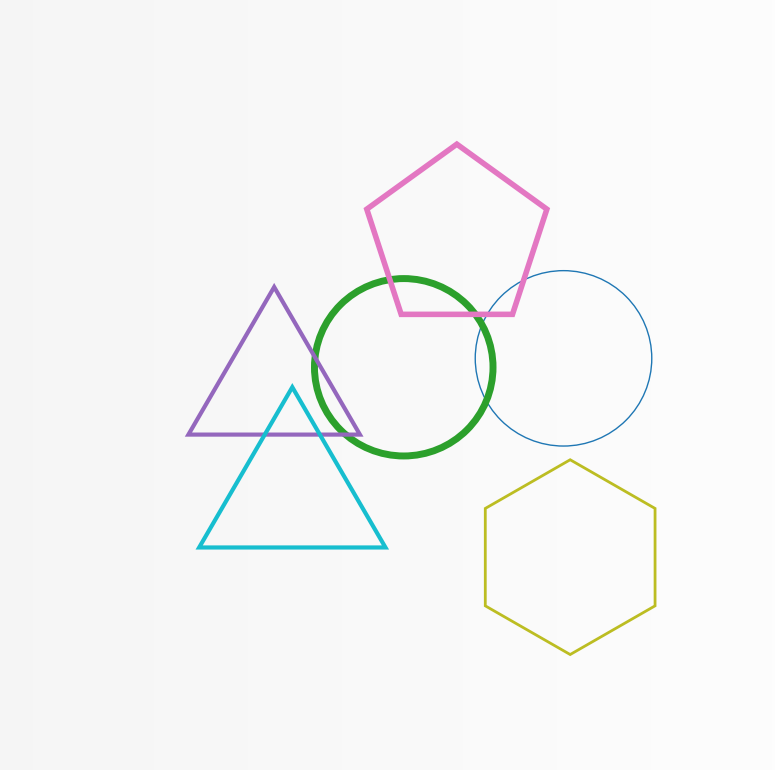[{"shape": "circle", "thickness": 0.5, "radius": 0.57, "center": [0.727, 0.535]}, {"shape": "circle", "thickness": 2.5, "radius": 0.58, "center": [0.521, 0.523]}, {"shape": "triangle", "thickness": 1.5, "radius": 0.64, "center": [0.354, 0.499]}, {"shape": "pentagon", "thickness": 2, "radius": 0.61, "center": [0.589, 0.691]}, {"shape": "hexagon", "thickness": 1, "radius": 0.63, "center": [0.736, 0.276]}, {"shape": "triangle", "thickness": 1.5, "radius": 0.69, "center": [0.377, 0.358]}]